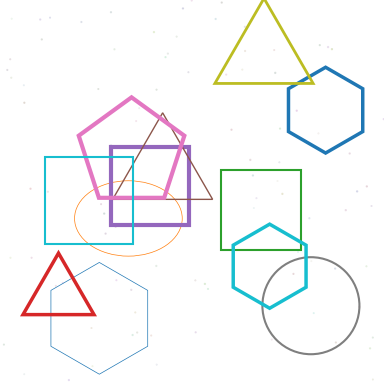[{"shape": "hexagon", "thickness": 0.5, "radius": 0.73, "center": [0.258, 0.173]}, {"shape": "hexagon", "thickness": 2.5, "radius": 0.56, "center": [0.846, 0.714]}, {"shape": "oval", "thickness": 0.5, "radius": 0.7, "center": [0.334, 0.433]}, {"shape": "square", "thickness": 1.5, "radius": 0.52, "center": [0.678, 0.454]}, {"shape": "triangle", "thickness": 2.5, "radius": 0.53, "center": [0.152, 0.236]}, {"shape": "square", "thickness": 3, "radius": 0.51, "center": [0.39, 0.518]}, {"shape": "triangle", "thickness": 1, "radius": 0.75, "center": [0.422, 0.557]}, {"shape": "pentagon", "thickness": 3, "radius": 0.72, "center": [0.342, 0.603]}, {"shape": "circle", "thickness": 1.5, "radius": 0.63, "center": [0.808, 0.206]}, {"shape": "triangle", "thickness": 2, "radius": 0.74, "center": [0.686, 0.857]}, {"shape": "hexagon", "thickness": 2.5, "radius": 0.55, "center": [0.7, 0.309]}, {"shape": "square", "thickness": 1.5, "radius": 0.57, "center": [0.232, 0.479]}]